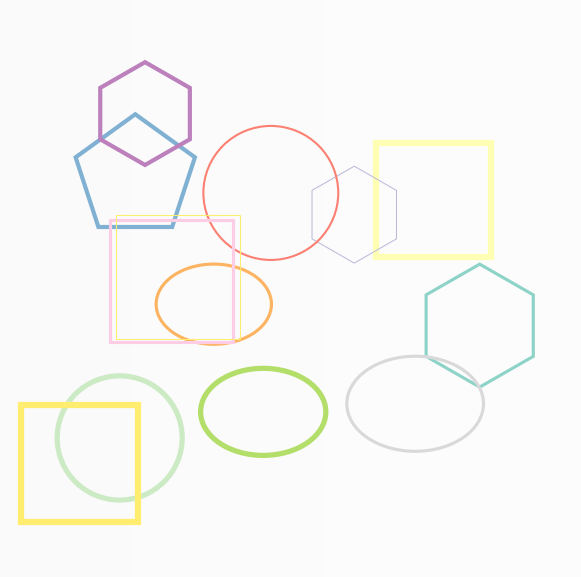[{"shape": "hexagon", "thickness": 1.5, "radius": 0.53, "center": [0.825, 0.435]}, {"shape": "square", "thickness": 3, "radius": 0.5, "center": [0.746, 0.653]}, {"shape": "hexagon", "thickness": 0.5, "radius": 0.42, "center": [0.609, 0.627]}, {"shape": "circle", "thickness": 1, "radius": 0.58, "center": [0.466, 0.665]}, {"shape": "pentagon", "thickness": 2, "radius": 0.54, "center": [0.233, 0.693]}, {"shape": "oval", "thickness": 1.5, "radius": 0.5, "center": [0.368, 0.472]}, {"shape": "oval", "thickness": 2.5, "radius": 0.54, "center": [0.453, 0.286]}, {"shape": "square", "thickness": 1.5, "radius": 0.53, "center": [0.295, 0.513]}, {"shape": "oval", "thickness": 1.5, "radius": 0.59, "center": [0.714, 0.3]}, {"shape": "hexagon", "thickness": 2, "radius": 0.45, "center": [0.25, 0.802]}, {"shape": "circle", "thickness": 2.5, "radius": 0.54, "center": [0.206, 0.241]}, {"shape": "square", "thickness": 0.5, "radius": 0.53, "center": [0.307, 0.519]}, {"shape": "square", "thickness": 3, "radius": 0.5, "center": [0.137, 0.196]}]